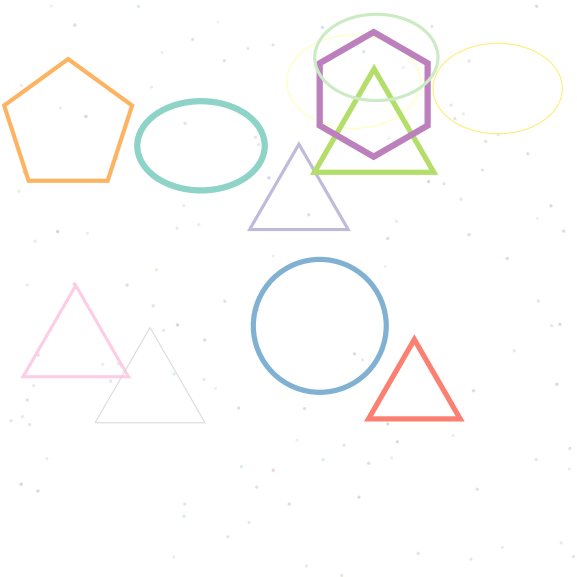[{"shape": "oval", "thickness": 3, "radius": 0.55, "center": [0.348, 0.747]}, {"shape": "oval", "thickness": 0.5, "radius": 0.58, "center": [0.612, 0.858]}, {"shape": "triangle", "thickness": 1.5, "radius": 0.49, "center": [0.518, 0.651]}, {"shape": "triangle", "thickness": 2.5, "radius": 0.46, "center": [0.717, 0.32]}, {"shape": "circle", "thickness": 2.5, "radius": 0.58, "center": [0.554, 0.435]}, {"shape": "pentagon", "thickness": 2, "radius": 0.58, "center": [0.118, 0.78]}, {"shape": "triangle", "thickness": 2.5, "radius": 0.6, "center": [0.648, 0.76]}, {"shape": "triangle", "thickness": 1.5, "radius": 0.53, "center": [0.131, 0.399]}, {"shape": "triangle", "thickness": 0.5, "radius": 0.55, "center": [0.26, 0.322]}, {"shape": "hexagon", "thickness": 3, "radius": 0.54, "center": [0.647, 0.836]}, {"shape": "oval", "thickness": 1.5, "radius": 0.53, "center": [0.652, 0.9]}, {"shape": "oval", "thickness": 0.5, "radius": 0.56, "center": [0.862, 0.846]}]